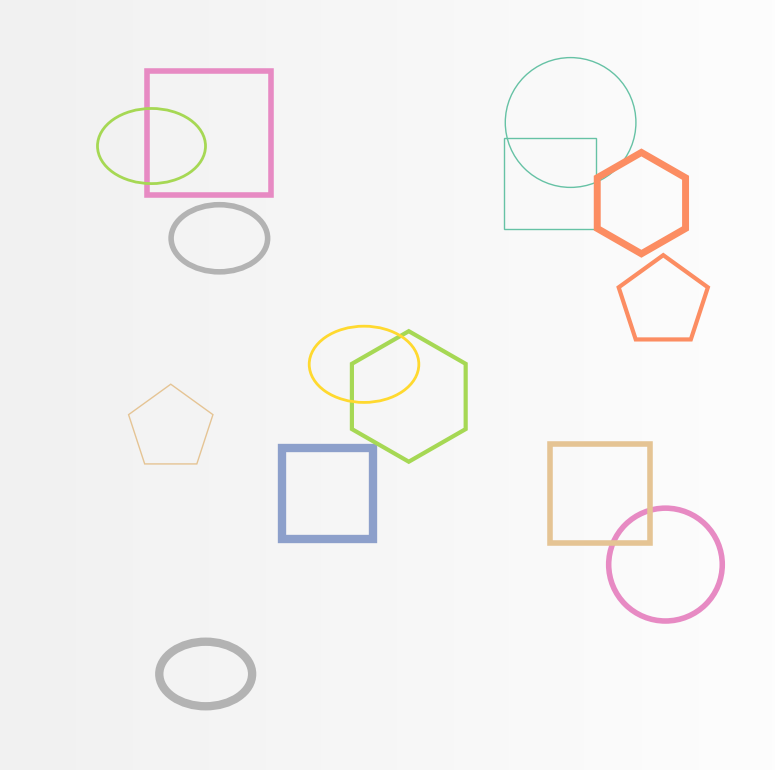[{"shape": "square", "thickness": 0.5, "radius": 0.3, "center": [0.709, 0.762]}, {"shape": "circle", "thickness": 0.5, "radius": 0.42, "center": [0.736, 0.841]}, {"shape": "pentagon", "thickness": 1.5, "radius": 0.3, "center": [0.856, 0.608]}, {"shape": "hexagon", "thickness": 2.5, "radius": 0.33, "center": [0.828, 0.736]}, {"shape": "square", "thickness": 3, "radius": 0.29, "center": [0.423, 0.359]}, {"shape": "circle", "thickness": 2, "radius": 0.37, "center": [0.859, 0.267]}, {"shape": "square", "thickness": 2, "radius": 0.4, "center": [0.27, 0.827]}, {"shape": "oval", "thickness": 1, "radius": 0.35, "center": [0.195, 0.81]}, {"shape": "hexagon", "thickness": 1.5, "radius": 0.42, "center": [0.527, 0.485]}, {"shape": "oval", "thickness": 1, "radius": 0.35, "center": [0.47, 0.527]}, {"shape": "pentagon", "thickness": 0.5, "radius": 0.29, "center": [0.22, 0.444]}, {"shape": "square", "thickness": 2, "radius": 0.32, "center": [0.774, 0.359]}, {"shape": "oval", "thickness": 2, "radius": 0.31, "center": [0.283, 0.691]}, {"shape": "oval", "thickness": 3, "radius": 0.3, "center": [0.265, 0.125]}]